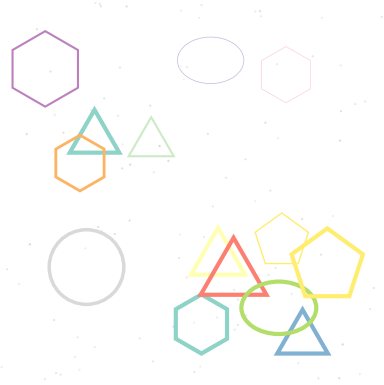[{"shape": "hexagon", "thickness": 3, "radius": 0.38, "center": [0.523, 0.158]}, {"shape": "triangle", "thickness": 3, "radius": 0.37, "center": [0.246, 0.641]}, {"shape": "triangle", "thickness": 3, "radius": 0.41, "center": [0.566, 0.327]}, {"shape": "oval", "thickness": 0.5, "radius": 0.43, "center": [0.547, 0.843]}, {"shape": "triangle", "thickness": 3, "radius": 0.49, "center": [0.607, 0.284]}, {"shape": "triangle", "thickness": 3, "radius": 0.38, "center": [0.786, 0.12]}, {"shape": "hexagon", "thickness": 2, "radius": 0.36, "center": [0.208, 0.577]}, {"shape": "oval", "thickness": 3, "radius": 0.49, "center": [0.724, 0.2]}, {"shape": "hexagon", "thickness": 0.5, "radius": 0.37, "center": [0.743, 0.806]}, {"shape": "circle", "thickness": 2.5, "radius": 0.48, "center": [0.225, 0.306]}, {"shape": "hexagon", "thickness": 1.5, "radius": 0.49, "center": [0.118, 0.821]}, {"shape": "triangle", "thickness": 1.5, "radius": 0.34, "center": [0.393, 0.628]}, {"shape": "pentagon", "thickness": 3, "radius": 0.49, "center": [0.85, 0.309]}, {"shape": "pentagon", "thickness": 1, "radius": 0.36, "center": [0.732, 0.374]}]